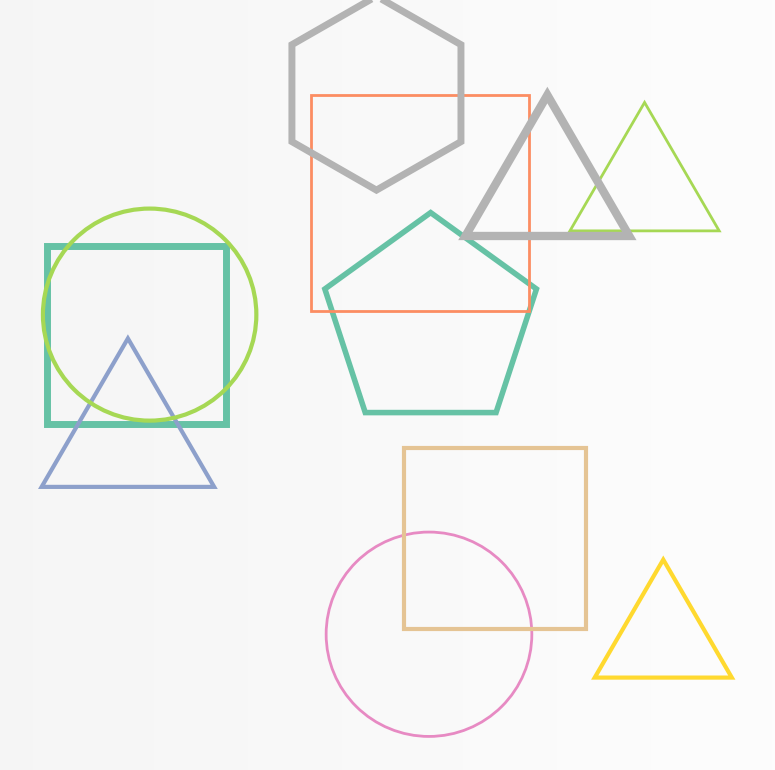[{"shape": "square", "thickness": 2.5, "radius": 0.58, "center": [0.176, 0.565]}, {"shape": "pentagon", "thickness": 2, "radius": 0.72, "center": [0.556, 0.58]}, {"shape": "square", "thickness": 1, "radius": 0.7, "center": [0.542, 0.737]}, {"shape": "triangle", "thickness": 1.5, "radius": 0.64, "center": [0.165, 0.432]}, {"shape": "circle", "thickness": 1, "radius": 0.66, "center": [0.554, 0.176]}, {"shape": "circle", "thickness": 1.5, "radius": 0.69, "center": [0.193, 0.591]}, {"shape": "triangle", "thickness": 1, "radius": 0.56, "center": [0.832, 0.756]}, {"shape": "triangle", "thickness": 1.5, "radius": 0.51, "center": [0.856, 0.171]}, {"shape": "square", "thickness": 1.5, "radius": 0.59, "center": [0.639, 0.301]}, {"shape": "triangle", "thickness": 3, "radius": 0.61, "center": [0.706, 0.755]}, {"shape": "hexagon", "thickness": 2.5, "radius": 0.63, "center": [0.486, 0.879]}]